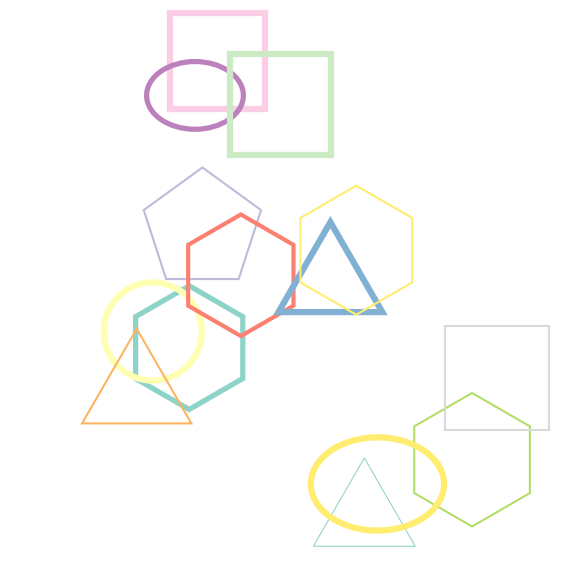[{"shape": "hexagon", "thickness": 2.5, "radius": 0.54, "center": [0.328, 0.397]}, {"shape": "triangle", "thickness": 0.5, "radius": 0.51, "center": [0.631, 0.104]}, {"shape": "circle", "thickness": 3, "radius": 0.42, "center": [0.264, 0.425]}, {"shape": "pentagon", "thickness": 1, "radius": 0.53, "center": [0.35, 0.602]}, {"shape": "hexagon", "thickness": 2, "radius": 0.53, "center": [0.417, 0.522]}, {"shape": "triangle", "thickness": 3, "radius": 0.52, "center": [0.572, 0.511]}, {"shape": "triangle", "thickness": 1, "radius": 0.55, "center": [0.237, 0.321]}, {"shape": "hexagon", "thickness": 1, "radius": 0.58, "center": [0.817, 0.203]}, {"shape": "square", "thickness": 3, "radius": 0.41, "center": [0.376, 0.893]}, {"shape": "square", "thickness": 1, "radius": 0.45, "center": [0.861, 0.344]}, {"shape": "oval", "thickness": 2.5, "radius": 0.42, "center": [0.338, 0.834]}, {"shape": "square", "thickness": 3, "radius": 0.44, "center": [0.485, 0.818]}, {"shape": "hexagon", "thickness": 1, "radius": 0.56, "center": [0.617, 0.566]}, {"shape": "oval", "thickness": 3, "radius": 0.58, "center": [0.654, 0.161]}]